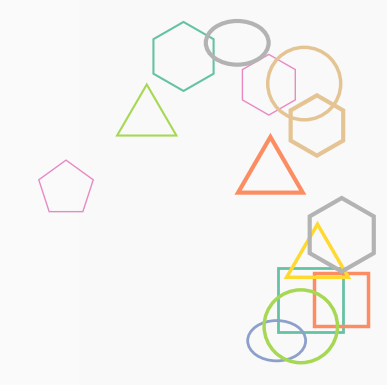[{"shape": "square", "thickness": 2, "radius": 0.42, "center": [0.801, 0.22]}, {"shape": "hexagon", "thickness": 1.5, "radius": 0.45, "center": [0.474, 0.853]}, {"shape": "square", "thickness": 2.5, "radius": 0.35, "center": [0.88, 0.222]}, {"shape": "triangle", "thickness": 3, "radius": 0.48, "center": [0.698, 0.548]}, {"shape": "oval", "thickness": 2, "radius": 0.37, "center": [0.714, 0.115]}, {"shape": "pentagon", "thickness": 1, "radius": 0.37, "center": [0.17, 0.51]}, {"shape": "hexagon", "thickness": 1, "radius": 0.39, "center": [0.694, 0.78]}, {"shape": "triangle", "thickness": 1.5, "radius": 0.44, "center": [0.379, 0.692]}, {"shape": "circle", "thickness": 2.5, "radius": 0.47, "center": [0.776, 0.152]}, {"shape": "triangle", "thickness": 2.5, "radius": 0.46, "center": [0.819, 0.326]}, {"shape": "hexagon", "thickness": 3, "radius": 0.39, "center": [0.818, 0.674]}, {"shape": "circle", "thickness": 2.5, "radius": 0.47, "center": [0.785, 0.783]}, {"shape": "hexagon", "thickness": 3, "radius": 0.48, "center": [0.882, 0.39]}, {"shape": "oval", "thickness": 3, "radius": 0.41, "center": [0.612, 0.889]}]